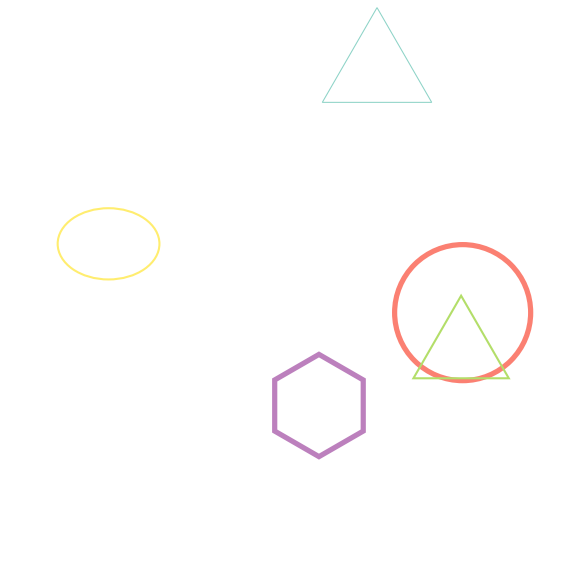[{"shape": "triangle", "thickness": 0.5, "radius": 0.55, "center": [0.653, 0.877]}, {"shape": "circle", "thickness": 2.5, "radius": 0.59, "center": [0.801, 0.458]}, {"shape": "triangle", "thickness": 1, "radius": 0.48, "center": [0.798, 0.392]}, {"shape": "hexagon", "thickness": 2.5, "radius": 0.44, "center": [0.552, 0.297]}, {"shape": "oval", "thickness": 1, "radius": 0.44, "center": [0.188, 0.577]}]